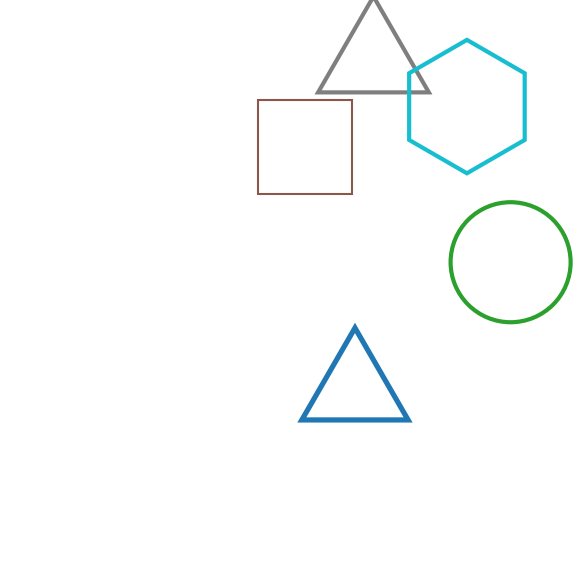[{"shape": "triangle", "thickness": 2.5, "radius": 0.53, "center": [0.615, 0.325]}, {"shape": "circle", "thickness": 2, "radius": 0.52, "center": [0.884, 0.545]}, {"shape": "square", "thickness": 1, "radius": 0.41, "center": [0.528, 0.744]}, {"shape": "triangle", "thickness": 2, "radius": 0.55, "center": [0.647, 0.895]}, {"shape": "hexagon", "thickness": 2, "radius": 0.58, "center": [0.809, 0.815]}]